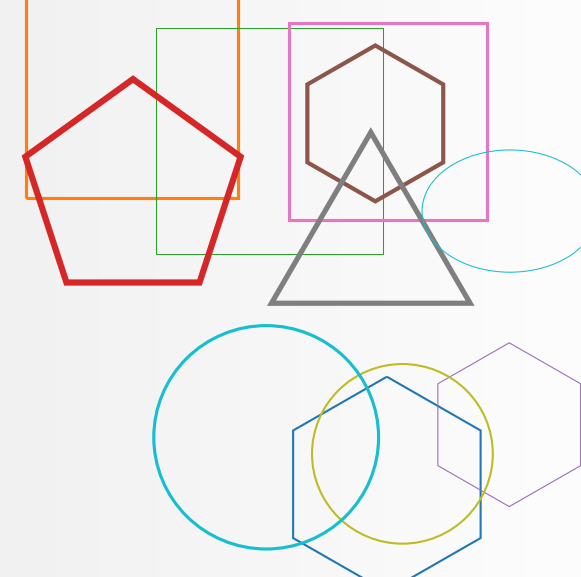[{"shape": "hexagon", "thickness": 1, "radius": 0.93, "center": [0.666, 0.161]}, {"shape": "square", "thickness": 1.5, "radius": 0.91, "center": [0.227, 0.839]}, {"shape": "square", "thickness": 0.5, "radius": 0.98, "center": [0.464, 0.755]}, {"shape": "pentagon", "thickness": 3, "radius": 0.97, "center": [0.229, 0.667]}, {"shape": "hexagon", "thickness": 0.5, "radius": 0.71, "center": [0.876, 0.264]}, {"shape": "hexagon", "thickness": 2, "radius": 0.67, "center": [0.646, 0.785]}, {"shape": "square", "thickness": 1.5, "radius": 0.85, "center": [0.668, 0.789]}, {"shape": "triangle", "thickness": 2.5, "radius": 0.99, "center": [0.638, 0.573]}, {"shape": "circle", "thickness": 1, "radius": 0.78, "center": [0.692, 0.213]}, {"shape": "circle", "thickness": 1.5, "radius": 0.97, "center": [0.458, 0.242]}, {"shape": "oval", "thickness": 0.5, "radius": 0.76, "center": [0.877, 0.634]}]